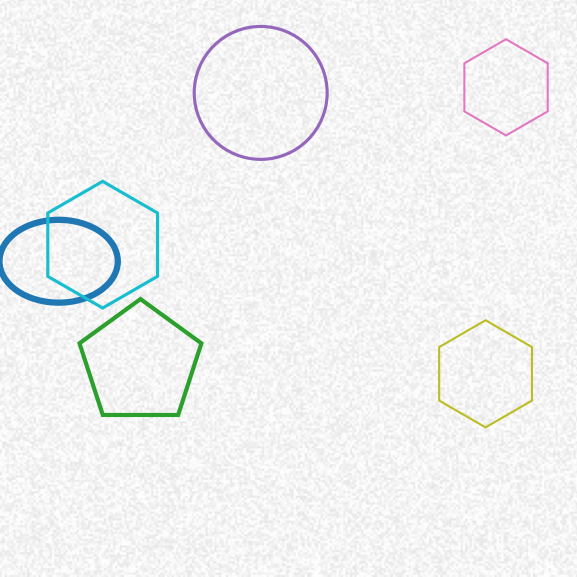[{"shape": "oval", "thickness": 3, "radius": 0.51, "center": [0.102, 0.547]}, {"shape": "pentagon", "thickness": 2, "radius": 0.55, "center": [0.243, 0.37]}, {"shape": "circle", "thickness": 1.5, "radius": 0.58, "center": [0.451, 0.838]}, {"shape": "hexagon", "thickness": 1, "radius": 0.42, "center": [0.876, 0.848]}, {"shape": "hexagon", "thickness": 1, "radius": 0.46, "center": [0.841, 0.352]}, {"shape": "hexagon", "thickness": 1.5, "radius": 0.55, "center": [0.178, 0.575]}]